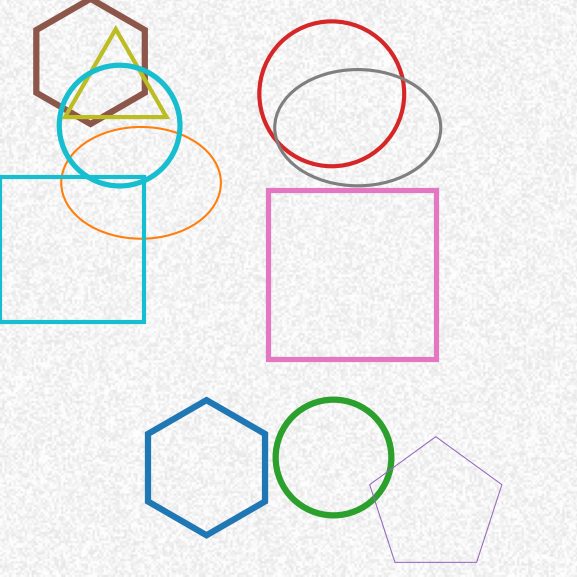[{"shape": "hexagon", "thickness": 3, "radius": 0.59, "center": [0.358, 0.189]}, {"shape": "oval", "thickness": 1, "radius": 0.69, "center": [0.244, 0.683]}, {"shape": "circle", "thickness": 3, "radius": 0.5, "center": [0.578, 0.207]}, {"shape": "circle", "thickness": 2, "radius": 0.63, "center": [0.574, 0.837]}, {"shape": "pentagon", "thickness": 0.5, "radius": 0.6, "center": [0.755, 0.123]}, {"shape": "hexagon", "thickness": 3, "radius": 0.54, "center": [0.157, 0.893]}, {"shape": "square", "thickness": 2.5, "radius": 0.73, "center": [0.61, 0.524]}, {"shape": "oval", "thickness": 1.5, "radius": 0.72, "center": [0.619, 0.778]}, {"shape": "triangle", "thickness": 2, "radius": 0.51, "center": [0.2, 0.847]}, {"shape": "circle", "thickness": 2.5, "radius": 0.52, "center": [0.207, 0.782]}, {"shape": "square", "thickness": 2, "radius": 0.63, "center": [0.124, 0.567]}]